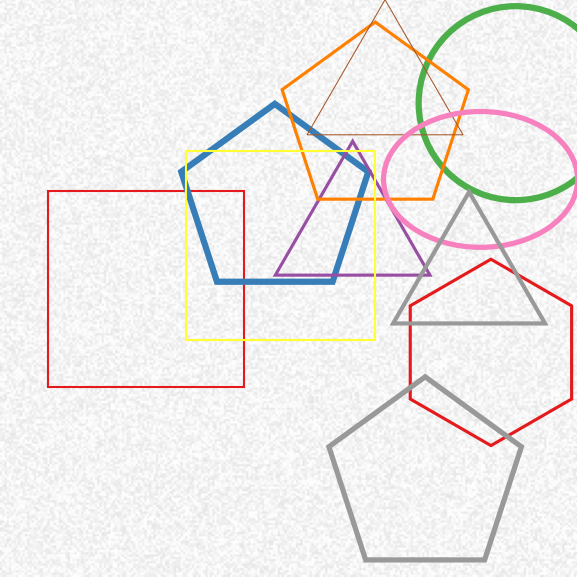[{"shape": "hexagon", "thickness": 1.5, "radius": 0.81, "center": [0.85, 0.389]}, {"shape": "square", "thickness": 1, "radius": 0.85, "center": [0.253, 0.499]}, {"shape": "pentagon", "thickness": 3, "radius": 0.85, "center": [0.476, 0.649]}, {"shape": "circle", "thickness": 3, "radius": 0.84, "center": [0.893, 0.82]}, {"shape": "triangle", "thickness": 1.5, "radius": 0.77, "center": [0.611, 0.6]}, {"shape": "pentagon", "thickness": 1.5, "radius": 0.85, "center": [0.65, 0.791]}, {"shape": "square", "thickness": 1, "radius": 0.82, "center": [0.486, 0.574]}, {"shape": "triangle", "thickness": 0.5, "radius": 0.78, "center": [0.667, 0.844]}, {"shape": "oval", "thickness": 2.5, "radius": 0.84, "center": [0.832, 0.688]}, {"shape": "pentagon", "thickness": 2.5, "radius": 0.88, "center": [0.736, 0.171]}, {"shape": "triangle", "thickness": 2, "radius": 0.76, "center": [0.812, 0.515]}]